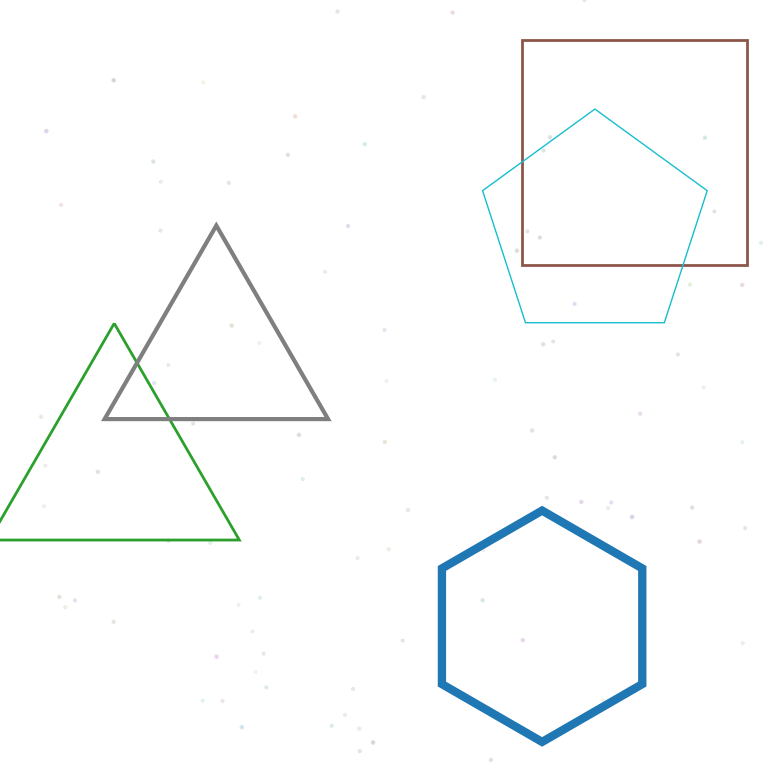[{"shape": "hexagon", "thickness": 3, "radius": 0.75, "center": [0.704, 0.187]}, {"shape": "triangle", "thickness": 1, "radius": 0.94, "center": [0.148, 0.392]}, {"shape": "square", "thickness": 1, "radius": 0.73, "center": [0.824, 0.801]}, {"shape": "triangle", "thickness": 1.5, "radius": 0.84, "center": [0.281, 0.539]}, {"shape": "pentagon", "thickness": 0.5, "radius": 0.77, "center": [0.773, 0.705]}]